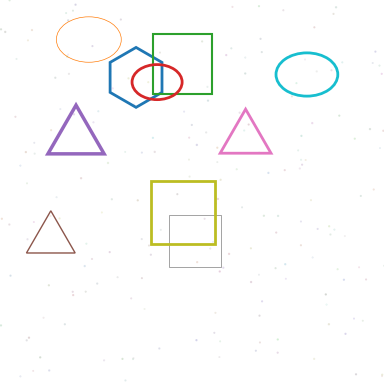[{"shape": "hexagon", "thickness": 2, "radius": 0.39, "center": [0.353, 0.799]}, {"shape": "oval", "thickness": 0.5, "radius": 0.42, "center": [0.231, 0.897]}, {"shape": "square", "thickness": 1.5, "radius": 0.39, "center": [0.474, 0.834]}, {"shape": "oval", "thickness": 2, "radius": 0.33, "center": [0.408, 0.787]}, {"shape": "triangle", "thickness": 2.5, "radius": 0.42, "center": [0.197, 0.643]}, {"shape": "triangle", "thickness": 1, "radius": 0.37, "center": [0.132, 0.379]}, {"shape": "triangle", "thickness": 2, "radius": 0.38, "center": [0.638, 0.64]}, {"shape": "square", "thickness": 0.5, "radius": 0.34, "center": [0.506, 0.374]}, {"shape": "square", "thickness": 2, "radius": 0.41, "center": [0.476, 0.448]}, {"shape": "oval", "thickness": 2, "radius": 0.4, "center": [0.797, 0.806]}]